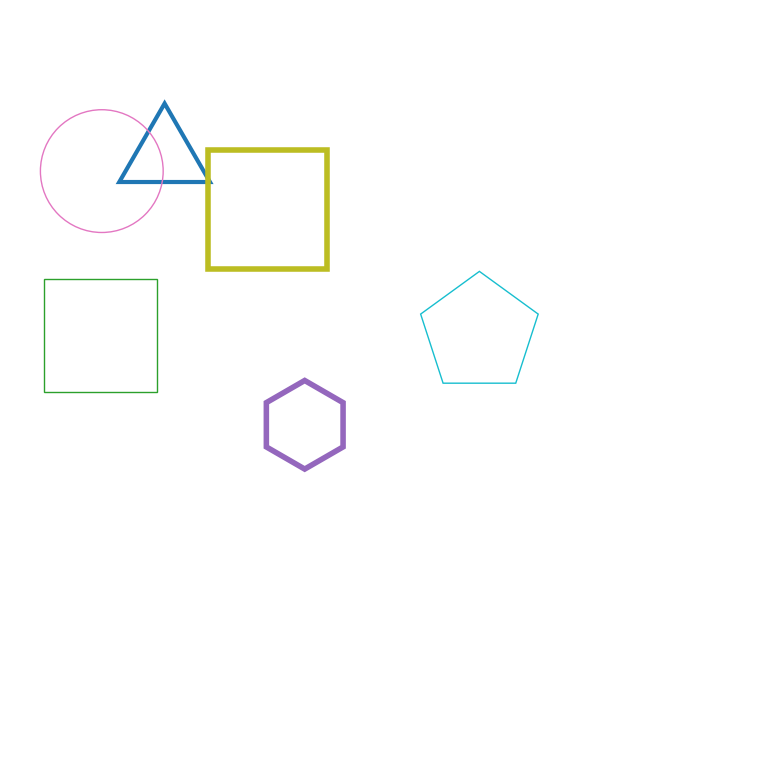[{"shape": "triangle", "thickness": 1.5, "radius": 0.34, "center": [0.214, 0.798]}, {"shape": "square", "thickness": 0.5, "radius": 0.37, "center": [0.131, 0.565]}, {"shape": "hexagon", "thickness": 2, "radius": 0.29, "center": [0.396, 0.448]}, {"shape": "circle", "thickness": 0.5, "radius": 0.4, "center": [0.132, 0.778]}, {"shape": "square", "thickness": 2, "radius": 0.39, "center": [0.348, 0.728]}, {"shape": "pentagon", "thickness": 0.5, "radius": 0.4, "center": [0.623, 0.567]}]